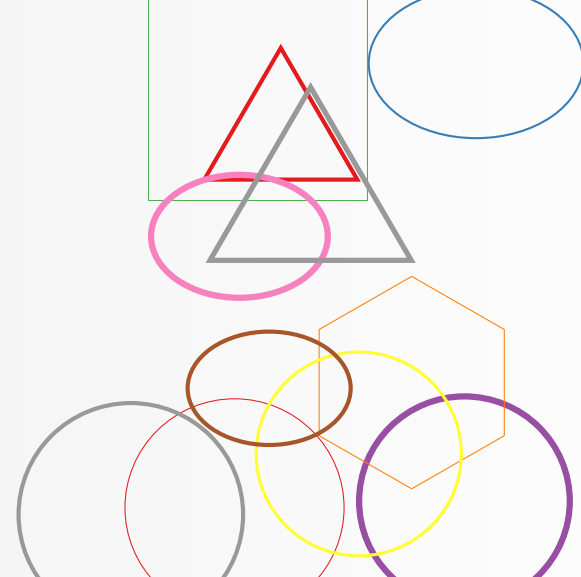[{"shape": "circle", "thickness": 0.5, "radius": 0.94, "center": [0.403, 0.12]}, {"shape": "triangle", "thickness": 2, "radius": 0.76, "center": [0.483, 0.764]}, {"shape": "oval", "thickness": 1, "radius": 0.92, "center": [0.819, 0.889]}, {"shape": "square", "thickness": 0.5, "radius": 0.94, "center": [0.443, 0.841]}, {"shape": "circle", "thickness": 3, "radius": 0.91, "center": [0.799, 0.131]}, {"shape": "hexagon", "thickness": 0.5, "radius": 0.92, "center": [0.708, 0.337]}, {"shape": "circle", "thickness": 1.5, "radius": 0.88, "center": [0.617, 0.213]}, {"shape": "oval", "thickness": 2, "radius": 0.7, "center": [0.463, 0.327]}, {"shape": "oval", "thickness": 3, "radius": 0.76, "center": [0.412, 0.59]}, {"shape": "triangle", "thickness": 2.5, "radius": 1.0, "center": [0.534, 0.648]}, {"shape": "circle", "thickness": 2, "radius": 0.97, "center": [0.225, 0.108]}]